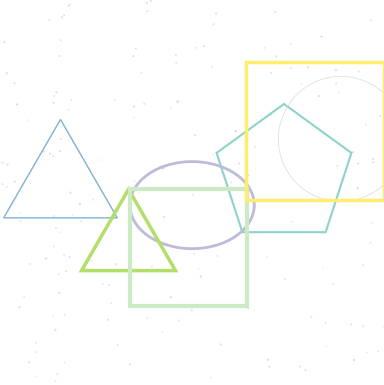[{"shape": "pentagon", "thickness": 1.5, "radius": 0.92, "center": [0.738, 0.546]}, {"shape": "oval", "thickness": 2, "radius": 0.81, "center": [0.499, 0.467]}, {"shape": "triangle", "thickness": 1, "radius": 0.85, "center": [0.157, 0.519]}, {"shape": "triangle", "thickness": 2.5, "radius": 0.7, "center": [0.334, 0.368]}, {"shape": "circle", "thickness": 0.5, "radius": 0.81, "center": [0.886, 0.639]}, {"shape": "square", "thickness": 3, "radius": 0.76, "center": [0.489, 0.358]}, {"shape": "square", "thickness": 2.5, "radius": 0.9, "center": [0.818, 0.66]}]